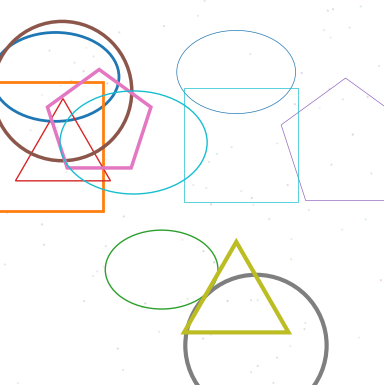[{"shape": "oval", "thickness": 2, "radius": 0.82, "center": [0.144, 0.8]}, {"shape": "oval", "thickness": 0.5, "radius": 0.77, "center": [0.613, 0.813]}, {"shape": "square", "thickness": 2, "radius": 0.83, "center": [0.101, 0.62]}, {"shape": "oval", "thickness": 1, "radius": 0.73, "center": [0.42, 0.3]}, {"shape": "triangle", "thickness": 1, "radius": 0.71, "center": [0.164, 0.602]}, {"shape": "pentagon", "thickness": 0.5, "radius": 0.88, "center": [0.898, 0.621]}, {"shape": "circle", "thickness": 2.5, "radius": 0.9, "center": [0.161, 0.763]}, {"shape": "pentagon", "thickness": 2.5, "radius": 0.71, "center": [0.258, 0.678]}, {"shape": "circle", "thickness": 3, "radius": 0.92, "center": [0.665, 0.103]}, {"shape": "triangle", "thickness": 3, "radius": 0.78, "center": [0.614, 0.215]}, {"shape": "oval", "thickness": 1, "radius": 0.96, "center": [0.347, 0.63]}, {"shape": "square", "thickness": 0.5, "radius": 0.74, "center": [0.626, 0.623]}]